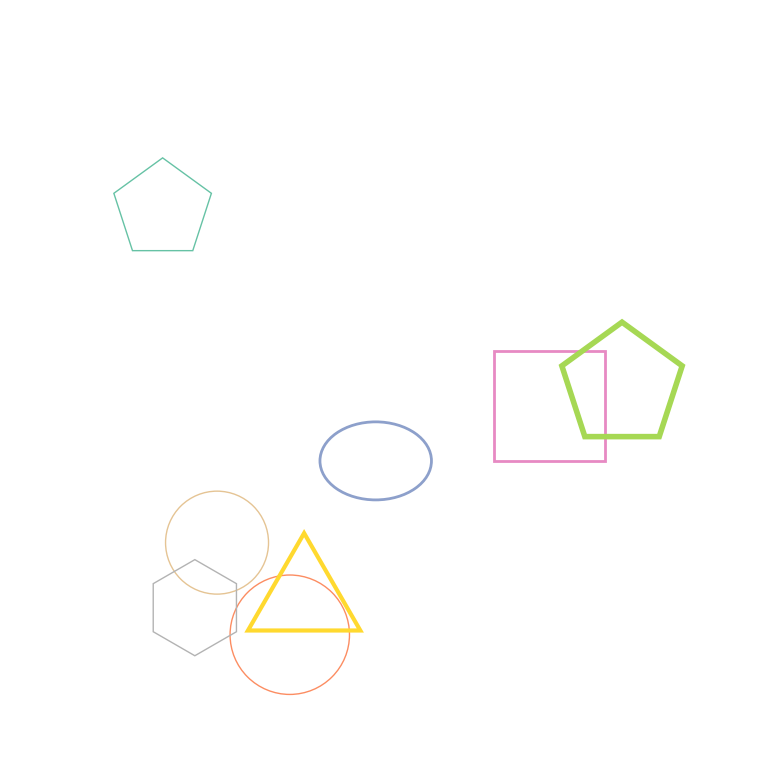[{"shape": "pentagon", "thickness": 0.5, "radius": 0.33, "center": [0.211, 0.728]}, {"shape": "circle", "thickness": 0.5, "radius": 0.39, "center": [0.376, 0.176]}, {"shape": "oval", "thickness": 1, "radius": 0.36, "center": [0.488, 0.401]}, {"shape": "square", "thickness": 1, "radius": 0.36, "center": [0.714, 0.473]}, {"shape": "pentagon", "thickness": 2, "radius": 0.41, "center": [0.808, 0.499]}, {"shape": "triangle", "thickness": 1.5, "radius": 0.42, "center": [0.395, 0.223]}, {"shape": "circle", "thickness": 0.5, "radius": 0.33, "center": [0.282, 0.295]}, {"shape": "hexagon", "thickness": 0.5, "radius": 0.31, "center": [0.253, 0.211]}]